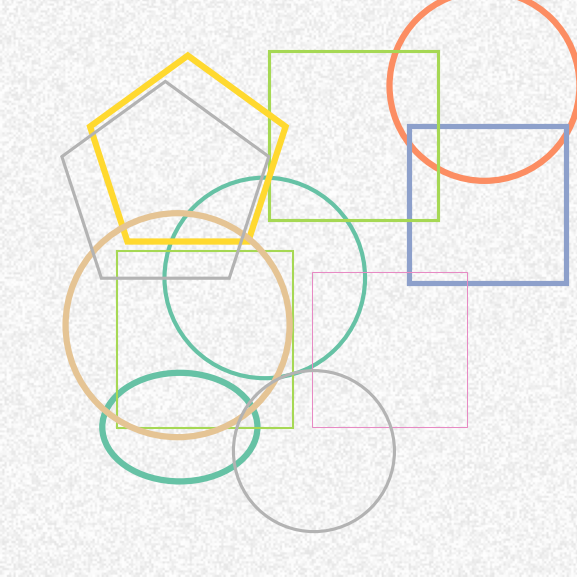[{"shape": "oval", "thickness": 3, "radius": 0.67, "center": [0.311, 0.26]}, {"shape": "circle", "thickness": 2, "radius": 0.87, "center": [0.458, 0.518]}, {"shape": "circle", "thickness": 3, "radius": 0.82, "center": [0.839, 0.85]}, {"shape": "square", "thickness": 2.5, "radius": 0.68, "center": [0.844, 0.645]}, {"shape": "square", "thickness": 0.5, "radius": 0.67, "center": [0.675, 0.394]}, {"shape": "square", "thickness": 1, "radius": 0.77, "center": [0.355, 0.411]}, {"shape": "square", "thickness": 1.5, "radius": 0.73, "center": [0.612, 0.765]}, {"shape": "pentagon", "thickness": 3, "radius": 0.89, "center": [0.325, 0.725]}, {"shape": "circle", "thickness": 3, "radius": 0.97, "center": [0.307, 0.436]}, {"shape": "pentagon", "thickness": 1.5, "radius": 0.94, "center": [0.286, 0.67]}, {"shape": "circle", "thickness": 1.5, "radius": 0.7, "center": [0.544, 0.218]}]